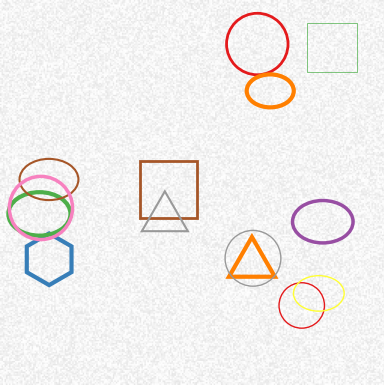[{"shape": "circle", "thickness": 2, "radius": 0.4, "center": [0.668, 0.886]}, {"shape": "circle", "thickness": 1, "radius": 0.29, "center": [0.784, 0.207]}, {"shape": "hexagon", "thickness": 3, "radius": 0.34, "center": [0.128, 0.327]}, {"shape": "square", "thickness": 0.5, "radius": 0.32, "center": [0.862, 0.877]}, {"shape": "oval", "thickness": 3, "radius": 0.4, "center": [0.102, 0.444]}, {"shape": "oval", "thickness": 2.5, "radius": 0.39, "center": [0.838, 0.424]}, {"shape": "oval", "thickness": 3, "radius": 0.31, "center": [0.702, 0.764]}, {"shape": "triangle", "thickness": 3, "radius": 0.34, "center": [0.654, 0.316]}, {"shape": "oval", "thickness": 1, "radius": 0.33, "center": [0.828, 0.238]}, {"shape": "square", "thickness": 2, "radius": 0.37, "center": [0.437, 0.508]}, {"shape": "oval", "thickness": 1.5, "radius": 0.38, "center": [0.127, 0.534]}, {"shape": "circle", "thickness": 2.5, "radius": 0.41, "center": [0.106, 0.46]}, {"shape": "triangle", "thickness": 1.5, "radius": 0.35, "center": [0.428, 0.434]}, {"shape": "circle", "thickness": 1, "radius": 0.36, "center": [0.657, 0.329]}]